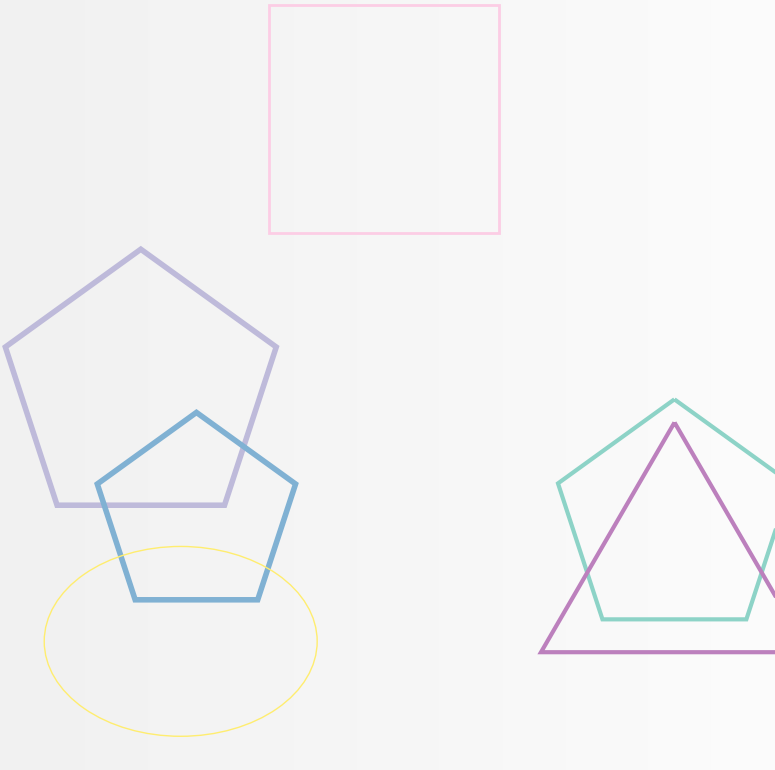[{"shape": "pentagon", "thickness": 1.5, "radius": 0.79, "center": [0.87, 0.323]}, {"shape": "pentagon", "thickness": 2, "radius": 0.92, "center": [0.182, 0.493]}, {"shape": "pentagon", "thickness": 2, "radius": 0.67, "center": [0.253, 0.33]}, {"shape": "square", "thickness": 1, "radius": 0.74, "center": [0.496, 0.846]}, {"shape": "triangle", "thickness": 1.5, "radius": 0.99, "center": [0.87, 0.252]}, {"shape": "oval", "thickness": 0.5, "radius": 0.88, "center": [0.233, 0.167]}]